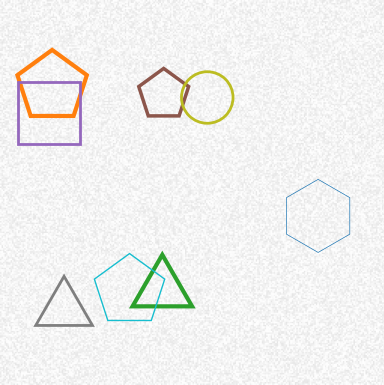[{"shape": "hexagon", "thickness": 0.5, "radius": 0.47, "center": [0.826, 0.439]}, {"shape": "pentagon", "thickness": 3, "radius": 0.47, "center": [0.135, 0.776]}, {"shape": "triangle", "thickness": 3, "radius": 0.45, "center": [0.422, 0.249]}, {"shape": "square", "thickness": 2, "radius": 0.4, "center": [0.127, 0.706]}, {"shape": "pentagon", "thickness": 2.5, "radius": 0.34, "center": [0.425, 0.754]}, {"shape": "triangle", "thickness": 2, "radius": 0.43, "center": [0.166, 0.197]}, {"shape": "circle", "thickness": 2, "radius": 0.33, "center": [0.538, 0.747]}, {"shape": "pentagon", "thickness": 1, "radius": 0.48, "center": [0.336, 0.245]}]